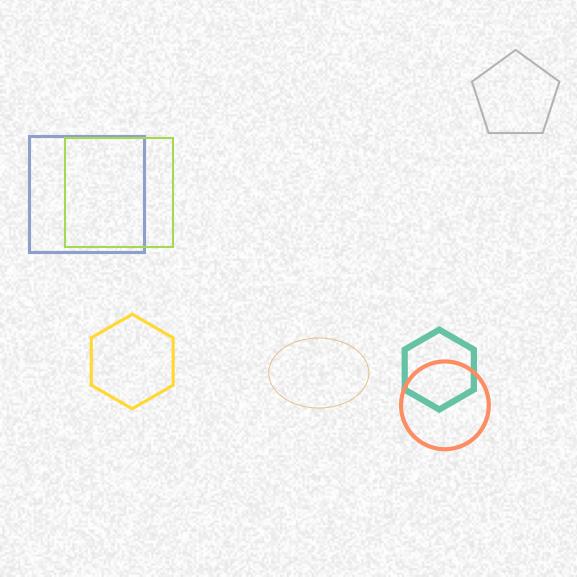[{"shape": "hexagon", "thickness": 3, "radius": 0.35, "center": [0.761, 0.359]}, {"shape": "circle", "thickness": 2, "radius": 0.38, "center": [0.77, 0.297]}, {"shape": "square", "thickness": 1.5, "radius": 0.5, "center": [0.149, 0.663]}, {"shape": "square", "thickness": 1, "radius": 0.47, "center": [0.206, 0.666]}, {"shape": "hexagon", "thickness": 1.5, "radius": 0.41, "center": [0.229, 0.373]}, {"shape": "oval", "thickness": 0.5, "radius": 0.43, "center": [0.552, 0.353]}, {"shape": "pentagon", "thickness": 1, "radius": 0.4, "center": [0.893, 0.833]}]